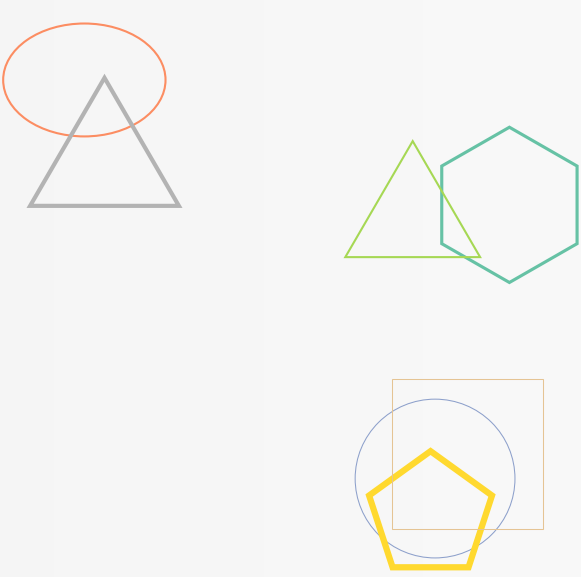[{"shape": "hexagon", "thickness": 1.5, "radius": 0.67, "center": [0.876, 0.644]}, {"shape": "oval", "thickness": 1, "radius": 0.7, "center": [0.145, 0.861]}, {"shape": "circle", "thickness": 0.5, "radius": 0.69, "center": [0.748, 0.17]}, {"shape": "triangle", "thickness": 1, "radius": 0.67, "center": [0.71, 0.621]}, {"shape": "pentagon", "thickness": 3, "radius": 0.56, "center": [0.741, 0.107]}, {"shape": "square", "thickness": 0.5, "radius": 0.65, "center": [0.804, 0.213]}, {"shape": "triangle", "thickness": 2, "radius": 0.74, "center": [0.18, 0.717]}]